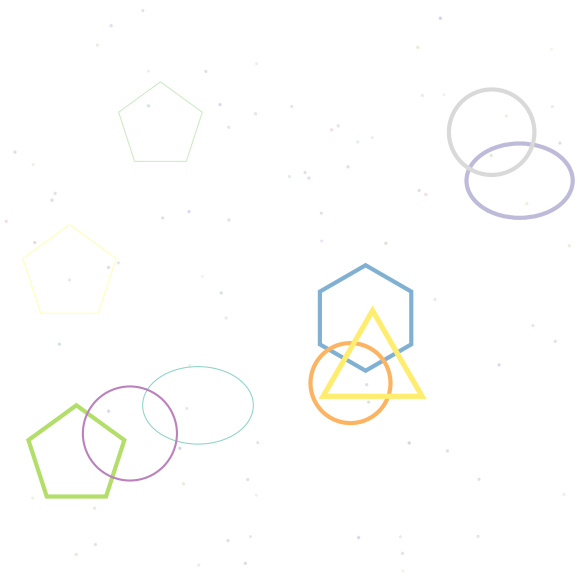[{"shape": "oval", "thickness": 0.5, "radius": 0.48, "center": [0.343, 0.297]}, {"shape": "pentagon", "thickness": 0.5, "radius": 0.42, "center": [0.12, 0.525]}, {"shape": "oval", "thickness": 2, "radius": 0.46, "center": [0.9, 0.686]}, {"shape": "hexagon", "thickness": 2, "radius": 0.46, "center": [0.633, 0.449]}, {"shape": "circle", "thickness": 2, "radius": 0.35, "center": [0.607, 0.336]}, {"shape": "pentagon", "thickness": 2, "radius": 0.44, "center": [0.132, 0.21]}, {"shape": "circle", "thickness": 2, "radius": 0.37, "center": [0.851, 0.77]}, {"shape": "circle", "thickness": 1, "radius": 0.41, "center": [0.225, 0.249]}, {"shape": "pentagon", "thickness": 0.5, "radius": 0.38, "center": [0.278, 0.781]}, {"shape": "triangle", "thickness": 2.5, "radius": 0.49, "center": [0.645, 0.362]}]